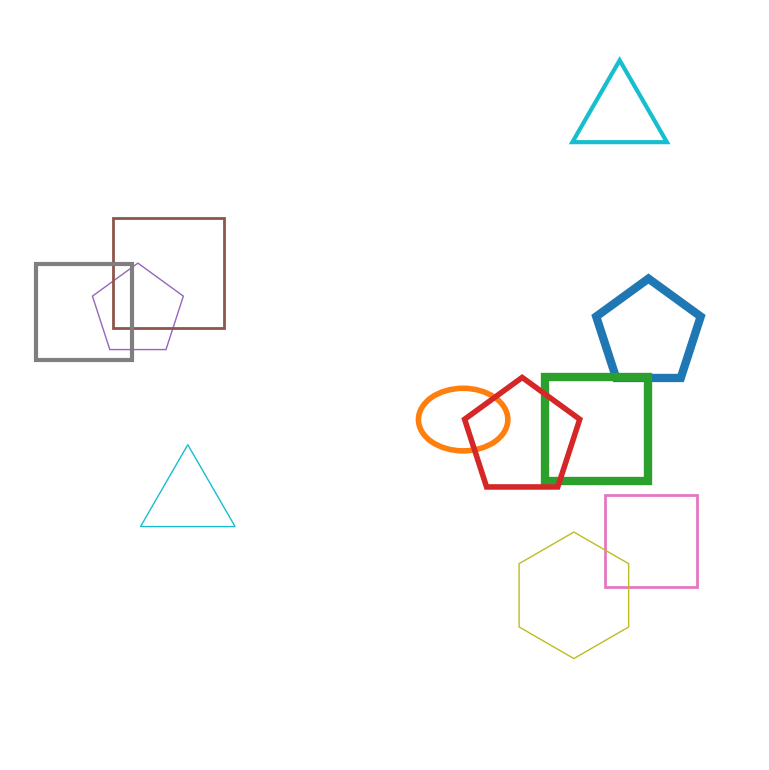[{"shape": "pentagon", "thickness": 3, "radius": 0.36, "center": [0.842, 0.567]}, {"shape": "oval", "thickness": 2, "radius": 0.29, "center": [0.601, 0.455]}, {"shape": "square", "thickness": 3, "radius": 0.34, "center": [0.775, 0.443]}, {"shape": "pentagon", "thickness": 2, "radius": 0.39, "center": [0.678, 0.431]}, {"shape": "pentagon", "thickness": 0.5, "radius": 0.31, "center": [0.179, 0.596]}, {"shape": "square", "thickness": 1, "radius": 0.36, "center": [0.219, 0.646]}, {"shape": "square", "thickness": 1, "radius": 0.3, "center": [0.845, 0.298]}, {"shape": "square", "thickness": 1.5, "radius": 0.31, "center": [0.109, 0.595]}, {"shape": "hexagon", "thickness": 0.5, "radius": 0.41, "center": [0.745, 0.227]}, {"shape": "triangle", "thickness": 0.5, "radius": 0.35, "center": [0.244, 0.352]}, {"shape": "triangle", "thickness": 1.5, "radius": 0.35, "center": [0.805, 0.851]}]